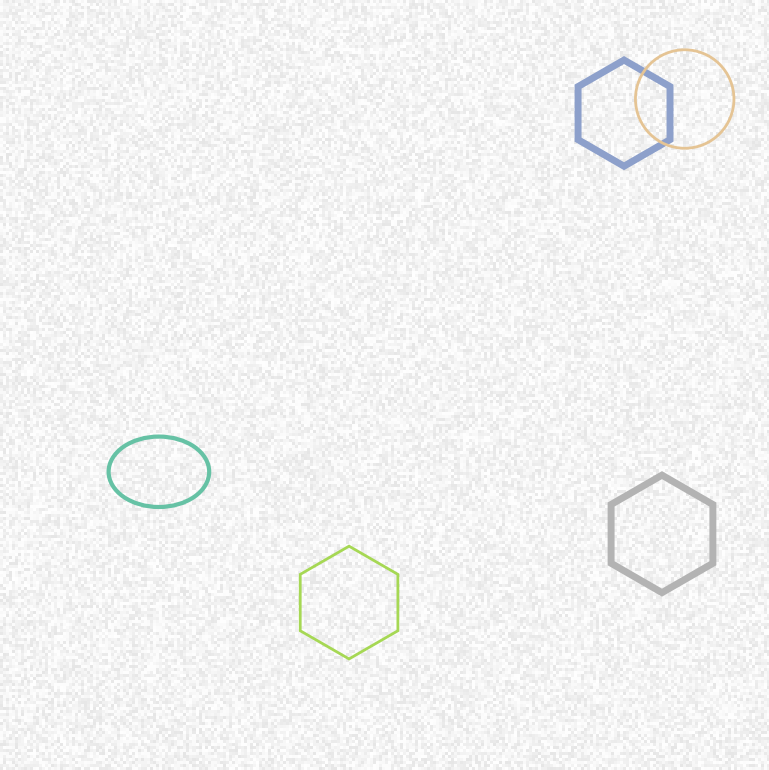[{"shape": "oval", "thickness": 1.5, "radius": 0.33, "center": [0.206, 0.387]}, {"shape": "hexagon", "thickness": 2.5, "radius": 0.34, "center": [0.81, 0.853]}, {"shape": "hexagon", "thickness": 1, "radius": 0.37, "center": [0.453, 0.217]}, {"shape": "circle", "thickness": 1, "radius": 0.32, "center": [0.889, 0.871]}, {"shape": "hexagon", "thickness": 2.5, "radius": 0.38, "center": [0.86, 0.307]}]